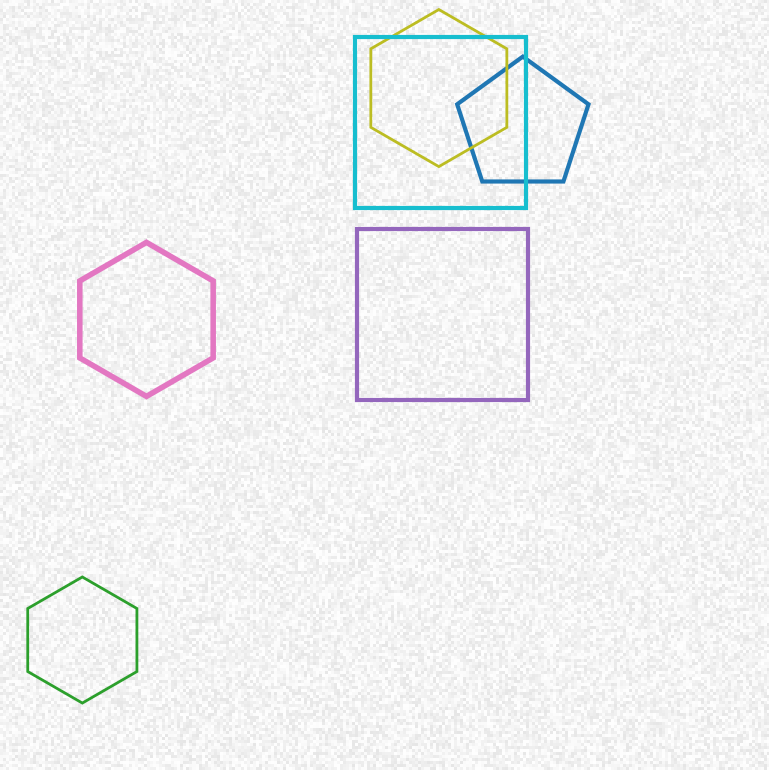[{"shape": "pentagon", "thickness": 1.5, "radius": 0.45, "center": [0.679, 0.837]}, {"shape": "hexagon", "thickness": 1, "radius": 0.41, "center": [0.107, 0.169]}, {"shape": "square", "thickness": 1.5, "radius": 0.55, "center": [0.575, 0.591]}, {"shape": "hexagon", "thickness": 2, "radius": 0.5, "center": [0.19, 0.585]}, {"shape": "hexagon", "thickness": 1, "radius": 0.51, "center": [0.57, 0.886]}, {"shape": "square", "thickness": 1.5, "radius": 0.56, "center": [0.572, 0.841]}]